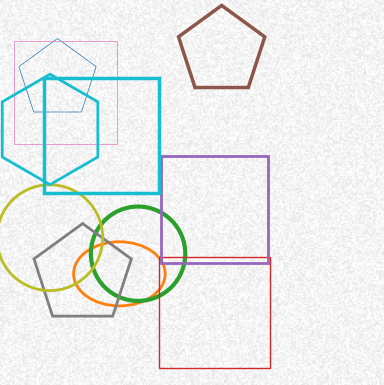[{"shape": "pentagon", "thickness": 0.5, "radius": 0.53, "center": [0.149, 0.794]}, {"shape": "oval", "thickness": 2, "radius": 0.59, "center": [0.31, 0.289]}, {"shape": "circle", "thickness": 3, "radius": 0.61, "center": [0.359, 0.341]}, {"shape": "square", "thickness": 1, "radius": 0.72, "center": [0.558, 0.188]}, {"shape": "square", "thickness": 2, "radius": 0.7, "center": [0.557, 0.456]}, {"shape": "pentagon", "thickness": 2.5, "radius": 0.59, "center": [0.576, 0.868]}, {"shape": "square", "thickness": 0.5, "radius": 0.67, "center": [0.17, 0.759]}, {"shape": "pentagon", "thickness": 2, "radius": 0.66, "center": [0.215, 0.286]}, {"shape": "circle", "thickness": 2, "radius": 0.69, "center": [0.129, 0.383]}, {"shape": "hexagon", "thickness": 2, "radius": 0.72, "center": [0.13, 0.664]}, {"shape": "square", "thickness": 2.5, "radius": 0.75, "center": [0.263, 0.648]}]